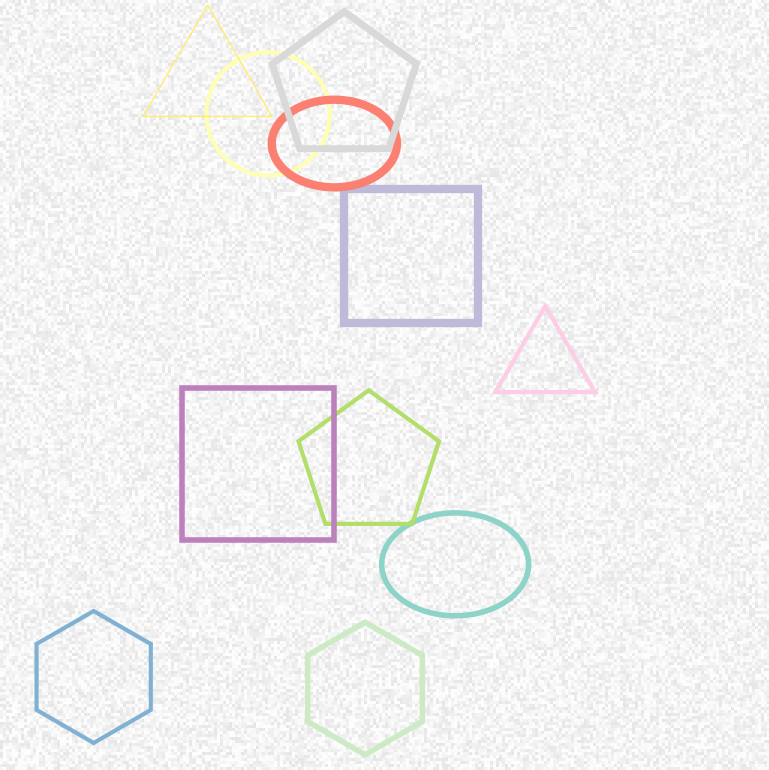[{"shape": "oval", "thickness": 2, "radius": 0.48, "center": [0.591, 0.267]}, {"shape": "circle", "thickness": 1.5, "radius": 0.4, "center": [0.348, 0.852]}, {"shape": "square", "thickness": 3, "radius": 0.44, "center": [0.533, 0.668]}, {"shape": "oval", "thickness": 3, "radius": 0.41, "center": [0.434, 0.814]}, {"shape": "hexagon", "thickness": 1.5, "radius": 0.43, "center": [0.122, 0.121]}, {"shape": "pentagon", "thickness": 1.5, "radius": 0.48, "center": [0.479, 0.397]}, {"shape": "triangle", "thickness": 1.5, "radius": 0.37, "center": [0.708, 0.528]}, {"shape": "pentagon", "thickness": 2.5, "radius": 0.49, "center": [0.447, 0.887]}, {"shape": "square", "thickness": 2, "radius": 0.49, "center": [0.335, 0.397]}, {"shape": "hexagon", "thickness": 2, "radius": 0.43, "center": [0.474, 0.106]}, {"shape": "triangle", "thickness": 0.5, "radius": 0.48, "center": [0.27, 0.897]}]